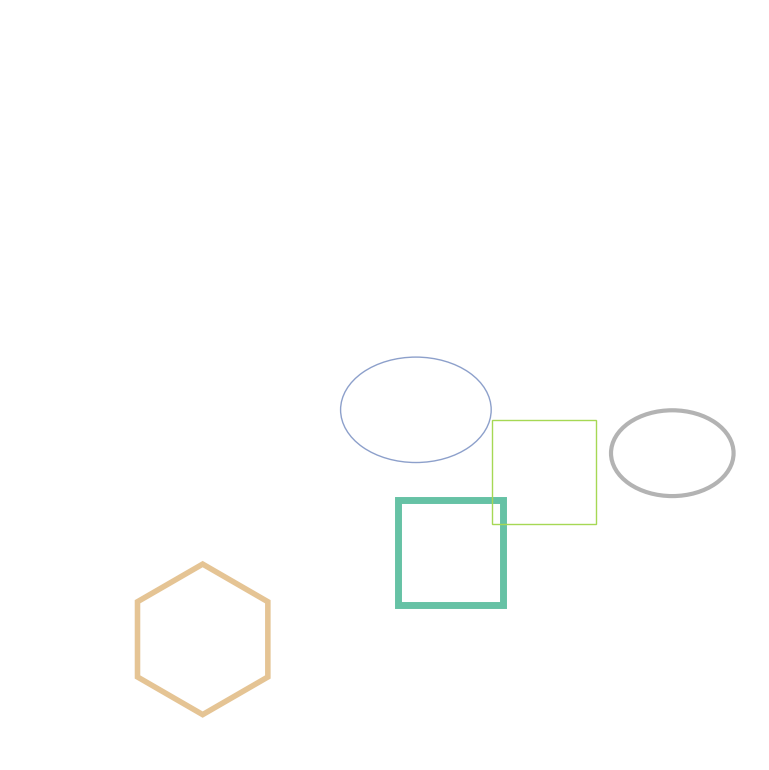[{"shape": "square", "thickness": 2.5, "radius": 0.34, "center": [0.585, 0.282]}, {"shape": "oval", "thickness": 0.5, "radius": 0.49, "center": [0.54, 0.468]}, {"shape": "square", "thickness": 0.5, "radius": 0.34, "center": [0.707, 0.387]}, {"shape": "hexagon", "thickness": 2, "radius": 0.49, "center": [0.263, 0.17]}, {"shape": "oval", "thickness": 1.5, "radius": 0.4, "center": [0.873, 0.411]}]